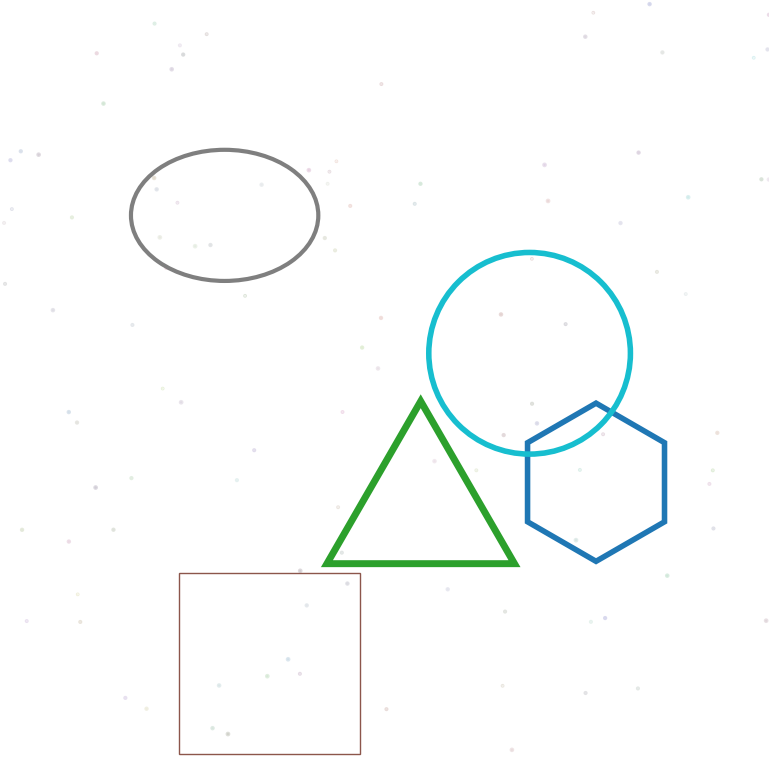[{"shape": "hexagon", "thickness": 2, "radius": 0.51, "center": [0.774, 0.374]}, {"shape": "triangle", "thickness": 2.5, "radius": 0.7, "center": [0.546, 0.338]}, {"shape": "square", "thickness": 0.5, "radius": 0.59, "center": [0.35, 0.138]}, {"shape": "oval", "thickness": 1.5, "radius": 0.61, "center": [0.292, 0.72]}, {"shape": "circle", "thickness": 2, "radius": 0.65, "center": [0.688, 0.541]}]